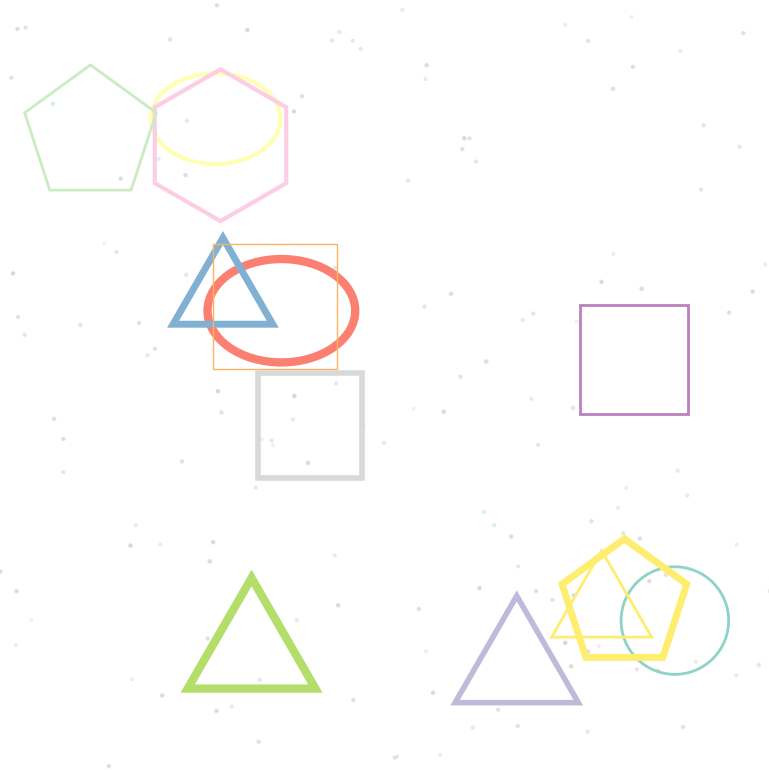[{"shape": "circle", "thickness": 1, "radius": 0.35, "center": [0.876, 0.194]}, {"shape": "oval", "thickness": 1.5, "radius": 0.42, "center": [0.28, 0.846]}, {"shape": "triangle", "thickness": 2, "radius": 0.46, "center": [0.671, 0.134]}, {"shape": "oval", "thickness": 3, "radius": 0.48, "center": [0.365, 0.596]}, {"shape": "triangle", "thickness": 2.5, "radius": 0.37, "center": [0.29, 0.616]}, {"shape": "square", "thickness": 0.5, "radius": 0.4, "center": [0.357, 0.602]}, {"shape": "triangle", "thickness": 3, "radius": 0.48, "center": [0.327, 0.154]}, {"shape": "hexagon", "thickness": 1.5, "radius": 0.49, "center": [0.286, 0.811]}, {"shape": "square", "thickness": 2, "radius": 0.34, "center": [0.402, 0.448]}, {"shape": "square", "thickness": 1, "radius": 0.35, "center": [0.823, 0.533]}, {"shape": "pentagon", "thickness": 1, "radius": 0.45, "center": [0.117, 0.826]}, {"shape": "pentagon", "thickness": 2.5, "radius": 0.43, "center": [0.811, 0.215]}, {"shape": "triangle", "thickness": 1, "radius": 0.37, "center": [0.781, 0.21]}]